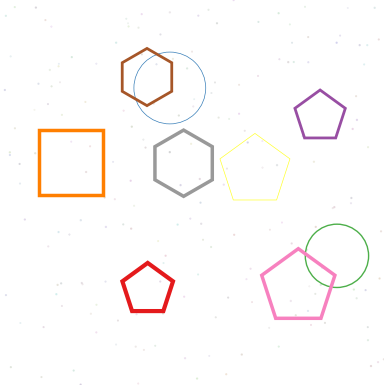[{"shape": "pentagon", "thickness": 3, "radius": 0.35, "center": [0.384, 0.248]}, {"shape": "circle", "thickness": 0.5, "radius": 0.47, "center": [0.441, 0.771]}, {"shape": "circle", "thickness": 1, "radius": 0.41, "center": [0.875, 0.335]}, {"shape": "pentagon", "thickness": 2, "radius": 0.34, "center": [0.831, 0.697]}, {"shape": "square", "thickness": 2.5, "radius": 0.42, "center": [0.185, 0.578]}, {"shape": "pentagon", "thickness": 0.5, "radius": 0.48, "center": [0.662, 0.558]}, {"shape": "hexagon", "thickness": 2, "radius": 0.37, "center": [0.382, 0.8]}, {"shape": "pentagon", "thickness": 2.5, "radius": 0.5, "center": [0.775, 0.254]}, {"shape": "hexagon", "thickness": 2.5, "radius": 0.43, "center": [0.477, 0.576]}]